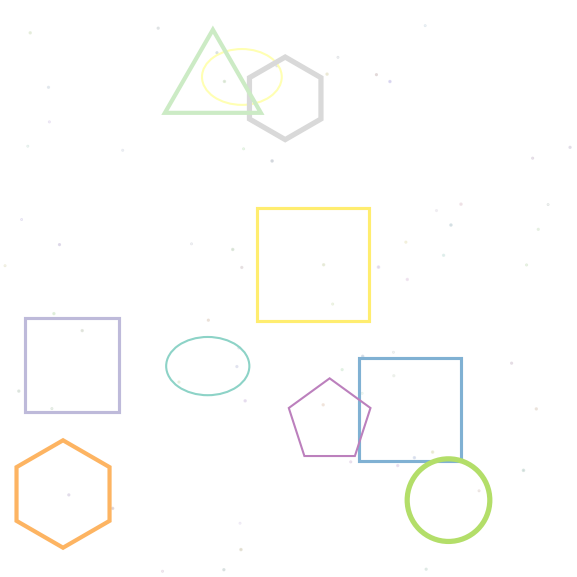[{"shape": "oval", "thickness": 1, "radius": 0.36, "center": [0.36, 0.365]}, {"shape": "oval", "thickness": 1, "radius": 0.35, "center": [0.419, 0.866]}, {"shape": "square", "thickness": 1.5, "radius": 0.41, "center": [0.125, 0.367]}, {"shape": "square", "thickness": 1.5, "radius": 0.44, "center": [0.71, 0.29]}, {"shape": "hexagon", "thickness": 2, "radius": 0.46, "center": [0.109, 0.144]}, {"shape": "circle", "thickness": 2.5, "radius": 0.36, "center": [0.777, 0.133]}, {"shape": "hexagon", "thickness": 2.5, "radius": 0.36, "center": [0.494, 0.829]}, {"shape": "pentagon", "thickness": 1, "radius": 0.37, "center": [0.571, 0.27]}, {"shape": "triangle", "thickness": 2, "radius": 0.48, "center": [0.369, 0.852]}, {"shape": "square", "thickness": 1.5, "radius": 0.49, "center": [0.542, 0.541]}]